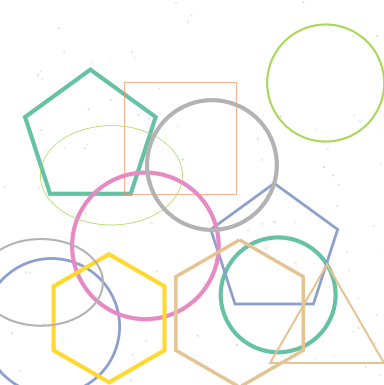[{"shape": "circle", "thickness": 3, "radius": 0.75, "center": [0.723, 0.234]}, {"shape": "pentagon", "thickness": 3, "radius": 0.89, "center": [0.235, 0.641]}, {"shape": "square", "thickness": 0.5, "radius": 0.72, "center": [0.467, 0.642]}, {"shape": "circle", "thickness": 2, "radius": 0.88, "center": [0.134, 0.152]}, {"shape": "pentagon", "thickness": 2, "radius": 0.87, "center": [0.712, 0.351]}, {"shape": "circle", "thickness": 3, "radius": 0.95, "center": [0.378, 0.361]}, {"shape": "circle", "thickness": 1.5, "radius": 0.76, "center": [0.846, 0.784]}, {"shape": "oval", "thickness": 0.5, "radius": 0.92, "center": [0.289, 0.545]}, {"shape": "hexagon", "thickness": 3, "radius": 0.83, "center": [0.283, 0.173]}, {"shape": "hexagon", "thickness": 2.5, "radius": 0.96, "center": [0.622, 0.186]}, {"shape": "triangle", "thickness": 1.5, "radius": 0.85, "center": [0.849, 0.143]}, {"shape": "circle", "thickness": 3, "radius": 0.84, "center": [0.55, 0.571]}, {"shape": "oval", "thickness": 1.5, "radius": 0.8, "center": [0.106, 0.267]}]